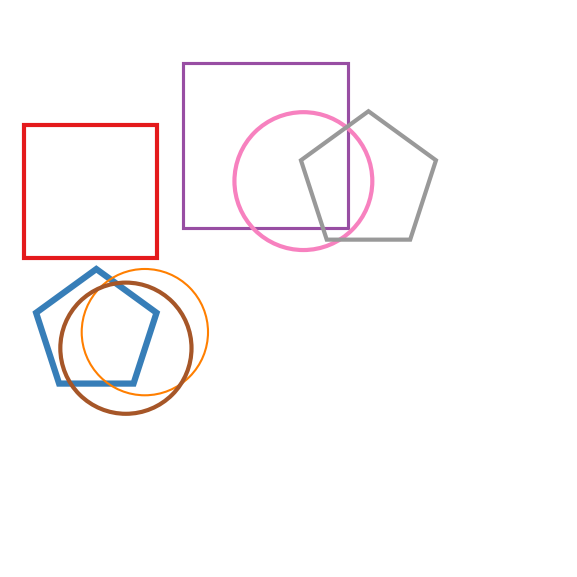[{"shape": "square", "thickness": 2, "radius": 0.57, "center": [0.157, 0.667]}, {"shape": "pentagon", "thickness": 3, "radius": 0.55, "center": [0.167, 0.424]}, {"shape": "square", "thickness": 1.5, "radius": 0.72, "center": [0.46, 0.747]}, {"shape": "circle", "thickness": 1, "radius": 0.55, "center": [0.251, 0.424]}, {"shape": "circle", "thickness": 2, "radius": 0.57, "center": [0.218, 0.396]}, {"shape": "circle", "thickness": 2, "radius": 0.6, "center": [0.525, 0.686]}, {"shape": "pentagon", "thickness": 2, "radius": 0.61, "center": [0.638, 0.684]}]